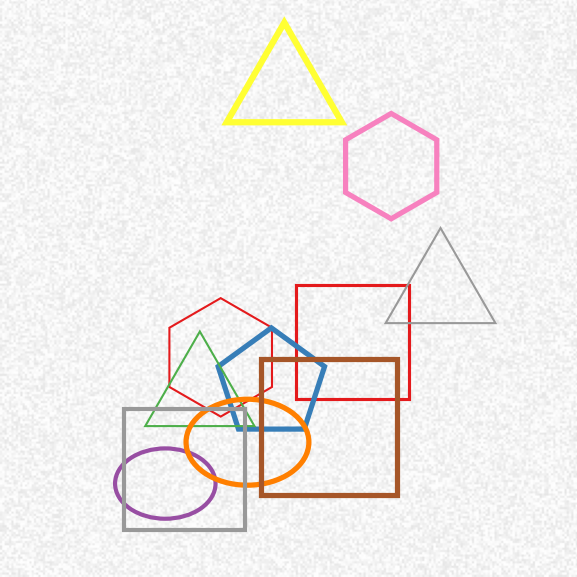[{"shape": "hexagon", "thickness": 1, "radius": 0.51, "center": [0.382, 0.38]}, {"shape": "square", "thickness": 1.5, "radius": 0.49, "center": [0.61, 0.407]}, {"shape": "pentagon", "thickness": 2.5, "radius": 0.48, "center": [0.47, 0.334]}, {"shape": "triangle", "thickness": 1, "radius": 0.55, "center": [0.346, 0.316]}, {"shape": "oval", "thickness": 2, "radius": 0.43, "center": [0.286, 0.162]}, {"shape": "oval", "thickness": 2.5, "radius": 0.53, "center": [0.429, 0.233]}, {"shape": "triangle", "thickness": 3, "radius": 0.58, "center": [0.492, 0.845]}, {"shape": "square", "thickness": 2.5, "radius": 0.59, "center": [0.569, 0.259]}, {"shape": "hexagon", "thickness": 2.5, "radius": 0.46, "center": [0.677, 0.711]}, {"shape": "square", "thickness": 2, "radius": 0.52, "center": [0.32, 0.186]}, {"shape": "triangle", "thickness": 1, "radius": 0.55, "center": [0.763, 0.494]}]